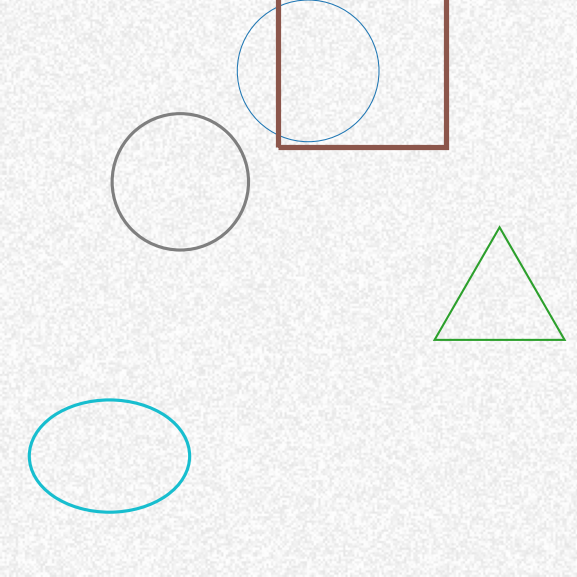[{"shape": "circle", "thickness": 0.5, "radius": 0.61, "center": [0.534, 0.876]}, {"shape": "triangle", "thickness": 1, "radius": 0.65, "center": [0.865, 0.476]}, {"shape": "square", "thickness": 2.5, "radius": 0.73, "center": [0.627, 0.891]}, {"shape": "circle", "thickness": 1.5, "radius": 0.59, "center": [0.312, 0.684]}, {"shape": "oval", "thickness": 1.5, "radius": 0.69, "center": [0.19, 0.209]}]